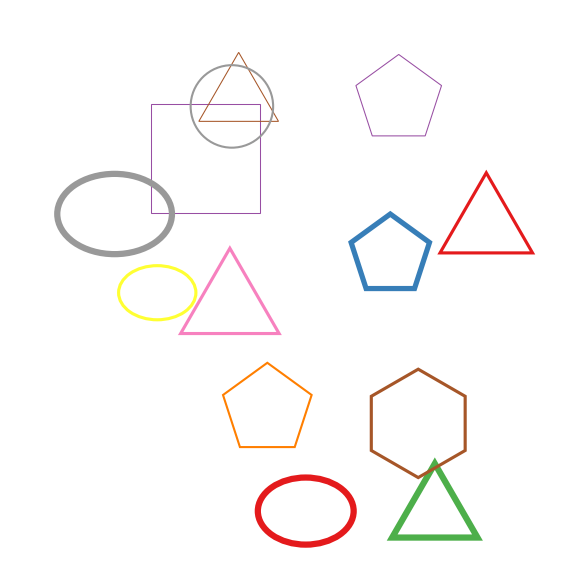[{"shape": "oval", "thickness": 3, "radius": 0.41, "center": [0.529, 0.114]}, {"shape": "triangle", "thickness": 1.5, "radius": 0.46, "center": [0.842, 0.607]}, {"shape": "pentagon", "thickness": 2.5, "radius": 0.36, "center": [0.676, 0.557]}, {"shape": "triangle", "thickness": 3, "radius": 0.43, "center": [0.753, 0.111]}, {"shape": "square", "thickness": 0.5, "radius": 0.47, "center": [0.356, 0.725]}, {"shape": "pentagon", "thickness": 0.5, "radius": 0.39, "center": [0.69, 0.827]}, {"shape": "pentagon", "thickness": 1, "radius": 0.4, "center": [0.463, 0.29]}, {"shape": "oval", "thickness": 1.5, "radius": 0.33, "center": [0.272, 0.492]}, {"shape": "hexagon", "thickness": 1.5, "radius": 0.47, "center": [0.724, 0.266]}, {"shape": "triangle", "thickness": 0.5, "radius": 0.4, "center": [0.413, 0.829]}, {"shape": "triangle", "thickness": 1.5, "radius": 0.49, "center": [0.398, 0.471]}, {"shape": "oval", "thickness": 3, "radius": 0.5, "center": [0.198, 0.629]}, {"shape": "circle", "thickness": 1, "radius": 0.36, "center": [0.402, 0.815]}]